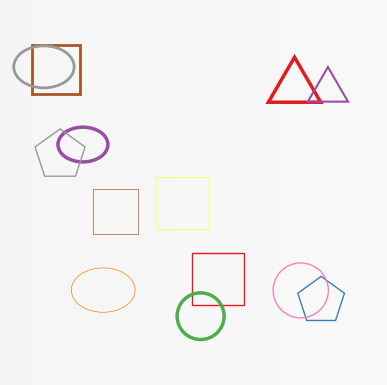[{"shape": "triangle", "thickness": 2.5, "radius": 0.39, "center": [0.76, 0.773]}, {"shape": "square", "thickness": 1, "radius": 0.34, "center": [0.562, 0.275]}, {"shape": "pentagon", "thickness": 1, "radius": 0.32, "center": [0.829, 0.219]}, {"shape": "circle", "thickness": 2.5, "radius": 0.3, "center": [0.518, 0.179]}, {"shape": "oval", "thickness": 2.5, "radius": 0.32, "center": [0.214, 0.625]}, {"shape": "triangle", "thickness": 1.5, "radius": 0.3, "center": [0.846, 0.766]}, {"shape": "oval", "thickness": 0.5, "radius": 0.41, "center": [0.266, 0.247]}, {"shape": "square", "thickness": 0.5, "radius": 0.34, "center": [0.471, 0.473]}, {"shape": "square", "thickness": 0.5, "radius": 0.29, "center": [0.298, 0.452]}, {"shape": "square", "thickness": 2, "radius": 0.31, "center": [0.145, 0.819]}, {"shape": "circle", "thickness": 1, "radius": 0.36, "center": [0.776, 0.246]}, {"shape": "oval", "thickness": 2, "radius": 0.39, "center": [0.113, 0.826]}, {"shape": "pentagon", "thickness": 1, "radius": 0.34, "center": [0.155, 0.597]}]